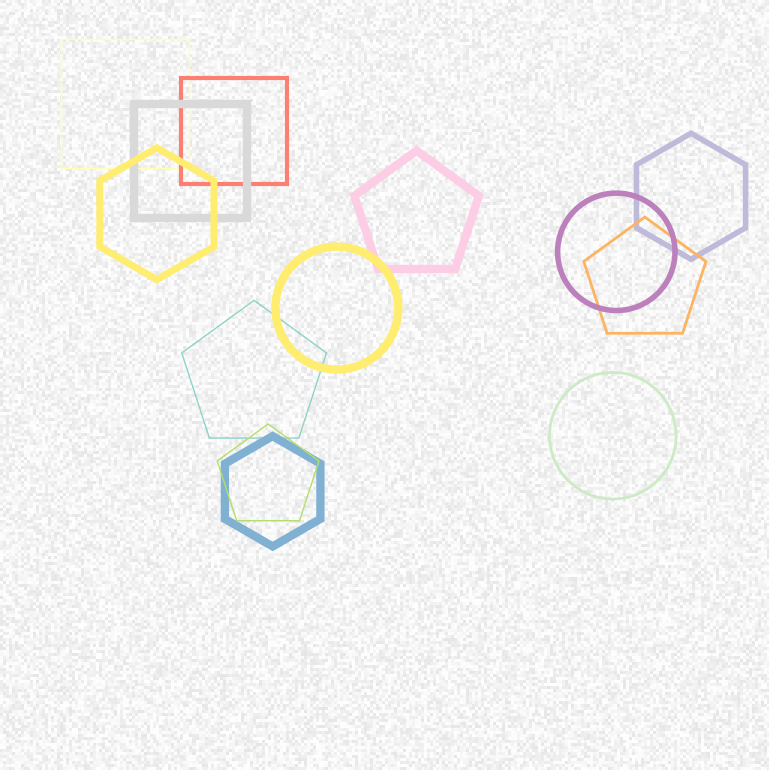[{"shape": "pentagon", "thickness": 0.5, "radius": 0.49, "center": [0.33, 0.511]}, {"shape": "square", "thickness": 0.5, "radius": 0.42, "center": [0.163, 0.866]}, {"shape": "hexagon", "thickness": 2, "radius": 0.41, "center": [0.897, 0.745]}, {"shape": "square", "thickness": 1.5, "radius": 0.34, "center": [0.304, 0.83]}, {"shape": "hexagon", "thickness": 3, "radius": 0.36, "center": [0.354, 0.362]}, {"shape": "pentagon", "thickness": 1, "radius": 0.42, "center": [0.837, 0.635]}, {"shape": "pentagon", "thickness": 0.5, "radius": 0.35, "center": [0.348, 0.38]}, {"shape": "pentagon", "thickness": 3, "radius": 0.42, "center": [0.541, 0.719]}, {"shape": "square", "thickness": 3, "radius": 0.37, "center": [0.247, 0.791]}, {"shape": "circle", "thickness": 2, "radius": 0.38, "center": [0.8, 0.673]}, {"shape": "circle", "thickness": 1, "radius": 0.41, "center": [0.796, 0.434]}, {"shape": "hexagon", "thickness": 2.5, "radius": 0.43, "center": [0.204, 0.722]}, {"shape": "circle", "thickness": 3, "radius": 0.4, "center": [0.437, 0.6]}]